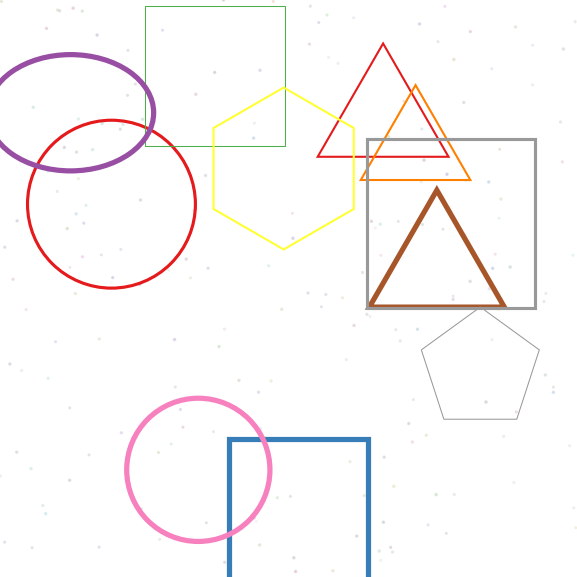[{"shape": "triangle", "thickness": 1, "radius": 0.65, "center": [0.663, 0.793]}, {"shape": "circle", "thickness": 1.5, "radius": 0.73, "center": [0.193, 0.646]}, {"shape": "square", "thickness": 2.5, "radius": 0.61, "center": [0.517, 0.117]}, {"shape": "square", "thickness": 0.5, "radius": 0.6, "center": [0.372, 0.867]}, {"shape": "oval", "thickness": 2.5, "radius": 0.72, "center": [0.122, 0.804]}, {"shape": "triangle", "thickness": 1, "radius": 0.55, "center": [0.72, 0.742]}, {"shape": "hexagon", "thickness": 1, "radius": 0.7, "center": [0.491, 0.707]}, {"shape": "triangle", "thickness": 2.5, "radius": 0.67, "center": [0.756, 0.535]}, {"shape": "circle", "thickness": 2.5, "radius": 0.62, "center": [0.343, 0.186]}, {"shape": "pentagon", "thickness": 0.5, "radius": 0.54, "center": [0.832, 0.36]}, {"shape": "square", "thickness": 1.5, "radius": 0.73, "center": [0.781, 0.612]}]